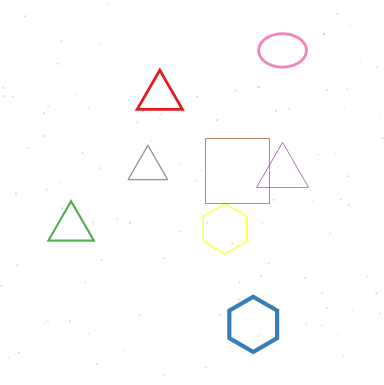[{"shape": "triangle", "thickness": 2, "radius": 0.34, "center": [0.415, 0.75]}, {"shape": "hexagon", "thickness": 3, "radius": 0.36, "center": [0.658, 0.157]}, {"shape": "triangle", "thickness": 1.5, "radius": 0.34, "center": [0.185, 0.409]}, {"shape": "triangle", "thickness": 0.5, "radius": 0.39, "center": [0.734, 0.552]}, {"shape": "hexagon", "thickness": 1, "radius": 0.33, "center": [0.584, 0.406]}, {"shape": "square", "thickness": 0.5, "radius": 0.42, "center": [0.616, 0.557]}, {"shape": "oval", "thickness": 2, "radius": 0.31, "center": [0.734, 0.869]}, {"shape": "triangle", "thickness": 1, "radius": 0.3, "center": [0.384, 0.563]}]